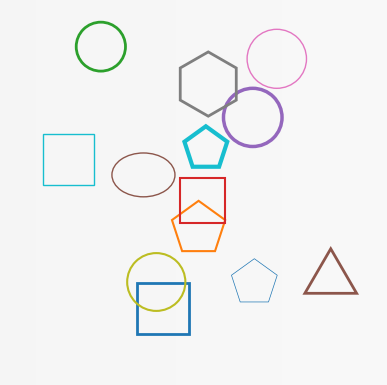[{"shape": "square", "thickness": 2, "radius": 0.34, "center": [0.422, 0.199]}, {"shape": "pentagon", "thickness": 0.5, "radius": 0.31, "center": [0.656, 0.266]}, {"shape": "pentagon", "thickness": 1.5, "radius": 0.36, "center": [0.512, 0.406]}, {"shape": "circle", "thickness": 2, "radius": 0.32, "center": [0.26, 0.879]}, {"shape": "square", "thickness": 1.5, "radius": 0.29, "center": [0.523, 0.479]}, {"shape": "circle", "thickness": 2.5, "radius": 0.38, "center": [0.652, 0.695]}, {"shape": "oval", "thickness": 1, "radius": 0.41, "center": [0.37, 0.546]}, {"shape": "triangle", "thickness": 2, "radius": 0.39, "center": [0.854, 0.277]}, {"shape": "circle", "thickness": 1, "radius": 0.38, "center": [0.714, 0.847]}, {"shape": "hexagon", "thickness": 2, "radius": 0.42, "center": [0.537, 0.782]}, {"shape": "circle", "thickness": 1.5, "radius": 0.38, "center": [0.403, 0.268]}, {"shape": "pentagon", "thickness": 3, "radius": 0.29, "center": [0.531, 0.614]}, {"shape": "square", "thickness": 1, "radius": 0.33, "center": [0.177, 0.585]}]